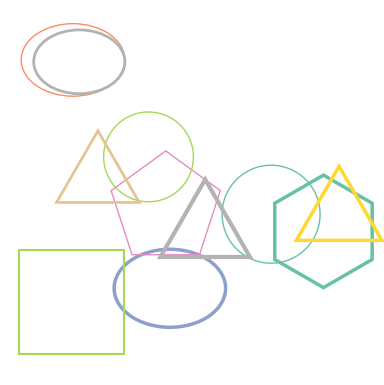[{"shape": "circle", "thickness": 1, "radius": 0.64, "center": [0.704, 0.444]}, {"shape": "hexagon", "thickness": 2.5, "radius": 0.73, "center": [0.84, 0.399]}, {"shape": "oval", "thickness": 1, "radius": 0.67, "center": [0.19, 0.844]}, {"shape": "oval", "thickness": 2.5, "radius": 0.72, "center": [0.441, 0.251]}, {"shape": "pentagon", "thickness": 1, "radius": 0.75, "center": [0.431, 0.459]}, {"shape": "circle", "thickness": 1, "radius": 0.58, "center": [0.386, 0.593]}, {"shape": "square", "thickness": 1.5, "radius": 0.68, "center": [0.185, 0.216]}, {"shape": "triangle", "thickness": 2.5, "radius": 0.64, "center": [0.881, 0.44]}, {"shape": "triangle", "thickness": 2, "radius": 0.62, "center": [0.254, 0.536]}, {"shape": "triangle", "thickness": 3, "radius": 0.67, "center": [0.533, 0.4]}, {"shape": "oval", "thickness": 2, "radius": 0.59, "center": [0.206, 0.839]}]